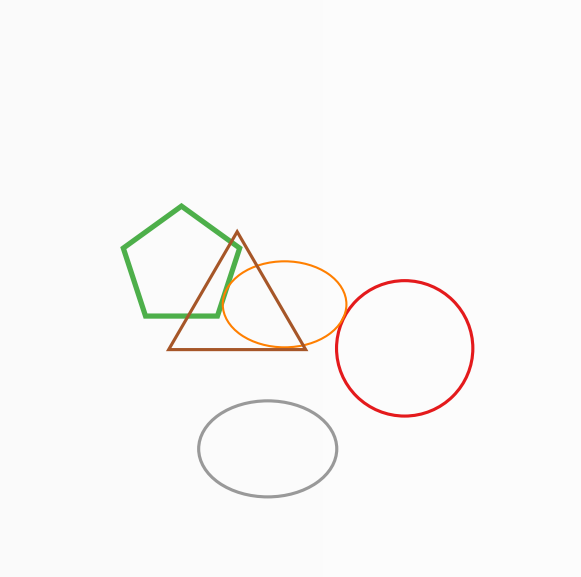[{"shape": "circle", "thickness": 1.5, "radius": 0.59, "center": [0.696, 0.396]}, {"shape": "pentagon", "thickness": 2.5, "radius": 0.53, "center": [0.312, 0.537]}, {"shape": "oval", "thickness": 1, "radius": 0.53, "center": [0.49, 0.472]}, {"shape": "triangle", "thickness": 1.5, "radius": 0.68, "center": [0.408, 0.462]}, {"shape": "oval", "thickness": 1.5, "radius": 0.59, "center": [0.461, 0.222]}]